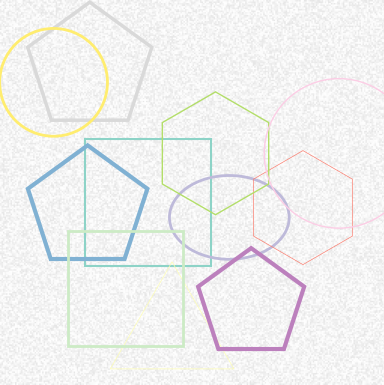[{"shape": "square", "thickness": 1.5, "radius": 0.82, "center": [0.384, 0.473]}, {"shape": "triangle", "thickness": 0.5, "radius": 0.93, "center": [0.447, 0.135]}, {"shape": "oval", "thickness": 2, "radius": 0.78, "center": [0.596, 0.435]}, {"shape": "hexagon", "thickness": 0.5, "radius": 0.74, "center": [0.787, 0.461]}, {"shape": "pentagon", "thickness": 3, "radius": 0.82, "center": [0.228, 0.459]}, {"shape": "hexagon", "thickness": 1, "radius": 0.8, "center": [0.56, 0.602]}, {"shape": "circle", "thickness": 1, "radius": 0.97, "center": [0.881, 0.602]}, {"shape": "pentagon", "thickness": 2.5, "radius": 0.85, "center": [0.233, 0.825]}, {"shape": "pentagon", "thickness": 3, "radius": 0.72, "center": [0.652, 0.211]}, {"shape": "square", "thickness": 2, "radius": 0.75, "center": [0.327, 0.25]}, {"shape": "circle", "thickness": 2, "radius": 0.7, "center": [0.139, 0.786]}]